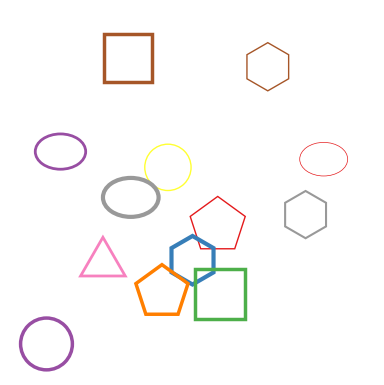[{"shape": "pentagon", "thickness": 1, "radius": 0.38, "center": [0.566, 0.415]}, {"shape": "oval", "thickness": 0.5, "radius": 0.31, "center": [0.841, 0.587]}, {"shape": "hexagon", "thickness": 3, "radius": 0.32, "center": [0.5, 0.324]}, {"shape": "square", "thickness": 2.5, "radius": 0.32, "center": [0.571, 0.235]}, {"shape": "circle", "thickness": 2.5, "radius": 0.34, "center": [0.121, 0.107]}, {"shape": "oval", "thickness": 2, "radius": 0.33, "center": [0.157, 0.606]}, {"shape": "pentagon", "thickness": 2.5, "radius": 0.36, "center": [0.421, 0.241]}, {"shape": "circle", "thickness": 1, "radius": 0.3, "center": [0.436, 0.565]}, {"shape": "hexagon", "thickness": 1, "radius": 0.31, "center": [0.696, 0.827]}, {"shape": "square", "thickness": 2.5, "radius": 0.31, "center": [0.333, 0.849]}, {"shape": "triangle", "thickness": 2, "radius": 0.33, "center": [0.267, 0.317]}, {"shape": "oval", "thickness": 3, "radius": 0.36, "center": [0.34, 0.487]}, {"shape": "hexagon", "thickness": 1.5, "radius": 0.31, "center": [0.794, 0.443]}]